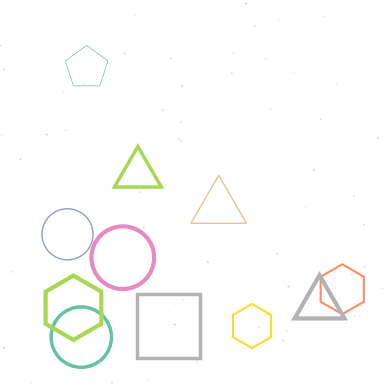[{"shape": "pentagon", "thickness": 0.5, "radius": 0.29, "center": [0.225, 0.824]}, {"shape": "circle", "thickness": 2.5, "radius": 0.39, "center": [0.211, 0.124]}, {"shape": "hexagon", "thickness": 1.5, "radius": 0.32, "center": [0.889, 0.249]}, {"shape": "circle", "thickness": 1, "radius": 0.33, "center": [0.175, 0.391]}, {"shape": "circle", "thickness": 3, "radius": 0.41, "center": [0.319, 0.331]}, {"shape": "hexagon", "thickness": 3, "radius": 0.42, "center": [0.191, 0.201]}, {"shape": "triangle", "thickness": 2.5, "radius": 0.35, "center": [0.358, 0.549]}, {"shape": "hexagon", "thickness": 1.5, "radius": 0.29, "center": [0.655, 0.153]}, {"shape": "triangle", "thickness": 1, "radius": 0.42, "center": [0.568, 0.462]}, {"shape": "triangle", "thickness": 3, "radius": 0.37, "center": [0.83, 0.21]}, {"shape": "square", "thickness": 2.5, "radius": 0.41, "center": [0.437, 0.154]}]